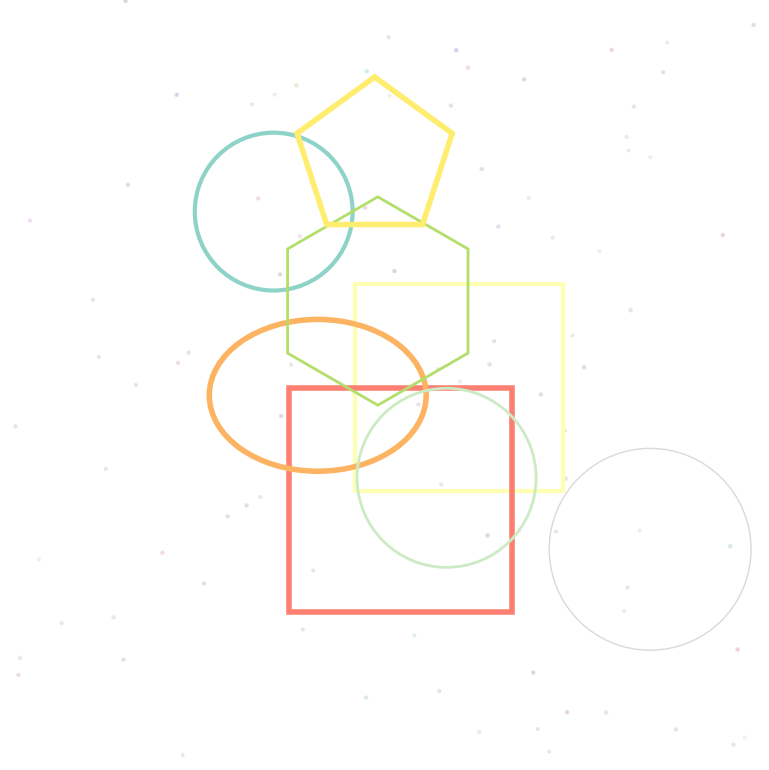[{"shape": "circle", "thickness": 1.5, "radius": 0.51, "center": [0.355, 0.725]}, {"shape": "square", "thickness": 1.5, "radius": 0.67, "center": [0.596, 0.497]}, {"shape": "square", "thickness": 2, "radius": 0.73, "center": [0.52, 0.351]}, {"shape": "oval", "thickness": 2, "radius": 0.7, "center": [0.413, 0.487]}, {"shape": "hexagon", "thickness": 1, "radius": 0.68, "center": [0.491, 0.609]}, {"shape": "circle", "thickness": 0.5, "radius": 0.66, "center": [0.844, 0.287]}, {"shape": "circle", "thickness": 1, "radius": 0.58, "center": [0.58, 0.379]}, {"shape": "pentagon", "thickness": 2, "radius": 0.53, "center": [0.487, 0.794]}]